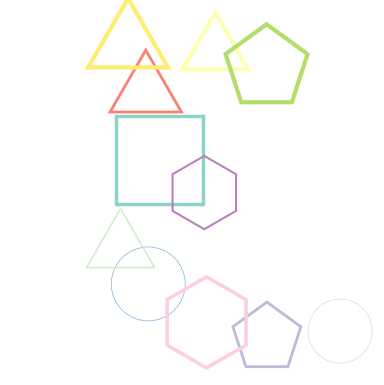[{"shape": "square", "thickness": 2.5, "radius": 0.57, "center": [0.414, 0.584]}, {"shape": "triangle", "thickness": 3, "radius": 0.49, "center": [0.559, 0.869]}, {"shape": "pentagon", "thickness": 2, "radius": 0.46, "center": [0.693, 0.123]}, {"shape": "triangle", "thickness": 2, "radius": 0.54, "center": [0.379, 0.763]}, {"shape": "circle", "thickness": 0.5, "radius": 0.48, "center": [0.385, 0.262]}, {"shape": "pentagon", "thickness": 3, "radius": 0.56, "center": [0.692, 0.825]}, {"shape": "hexagon", "thickness": 2.5, "radius": 0.59, "center": [0.537, 0.163]}, {"shape": "circle", "thickness": 0.5, "radius": 0.42, "center": [0.883, 0.14]}, {"shape": "hexagon", "thickness": 1.5, "radius": 0.48, "center": [0.531, 0.5]}, {"shape": "triangle", "thickness": 1, "radius": 0.51, "center": [0.313, 0.356]}, {"shape": "triangle", "thickness": 3, "radius": 0.6, "center": [0.333, 0.885]}]